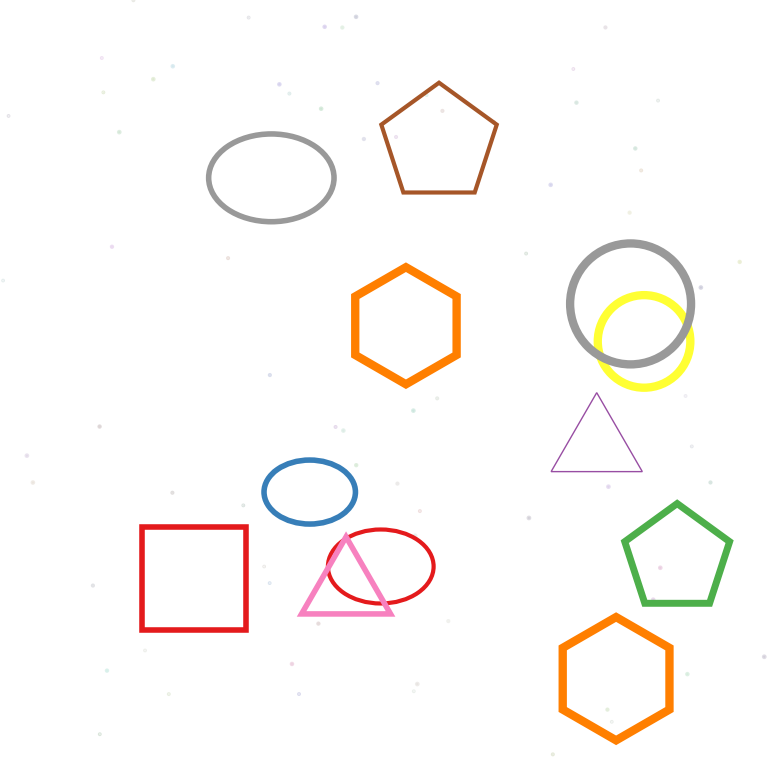[{"shape": "oval", "thickness": 1.5, "radius": 0.34, "center": [0.495, 0.264]}, {"shape": "square", "thickness": 2, "radius": 0.34, "center": [0.252, 0.249]}, {"shape": "oval", "thickness": 2, "radius": 0.3, "center": [0.402, 0.361]}, {"shape": "pentagon", "thickness": 2.5, "radius": 0.36, "center": [0.879, 0.274]}, {"shape": "triangle", "thickness": 0.5, "radius": 0.34, "center": [0.775, 0.422]}, {"shape": "hexagon", "thickness": 3, "radius": 0.4, "center": [0.8, 0.119]}, {"shape": "hexagon", "thickness": 3, "radius": 0.38, "center": [0.527, 0.577]}, {"shape": "circle", "thickness": 3, "radius": 0.3, "center": [0.836, 0.557]}, {"shape": "pentagon", "thickness": 1.5, "radius": 0.39, "center": [0.57, 0.814]}, {"shape": "triangle", "thickness": 2, "radius": 0.33, "center": [0.449, 0.236]}, {"shape": "oval", "thickness": 2, "radius": 0.41, "center": [0.352, 0.769]}, {"shape": "circle", "thickness": 3, "radius": 0.39, "center": [0.819, 0.605]}]